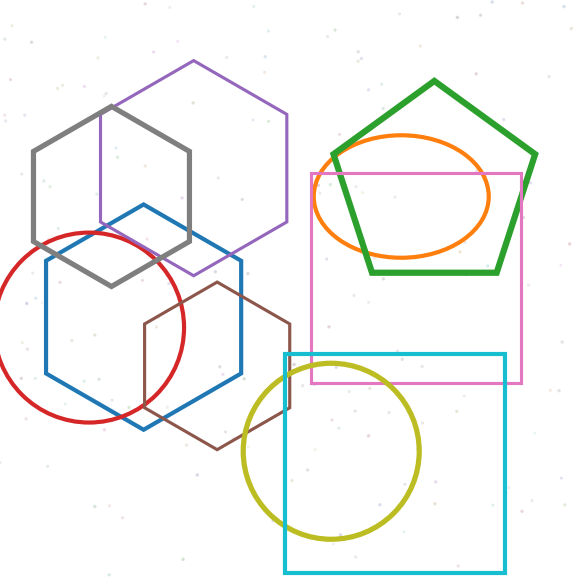[{"shape": "hexagon", "thickness": 2, "radius": 0.98, "center": [0.249, 0.45]}, {"shape": "oval", "thickness": 2, "radius": 0.76, "center": [0.695, 0.659]}, {"shape": "pentagon", "thickness": 3, "radius": 0.92, "center": [0.752, 0.675]}, {"shape": "circle", "thickness": 2, "radius": 0.82, "center": [0.154, 0.432]}, {"shape": "hexagon", "thickness": 1.5, "radius": 0.93, "center": [0.335, 0.708]}, {"shape": "hexagon", "thickness": 1.5, "radius": 0.73, "center": [0.376, 0.366]}, {"shape": "square", "thickness": 1.5, "radius": 0.91, "center": [0.72, 0.518]}, {"shape": "hexagon", "thickness": 2.5, "radius": 0.78, "center": [0.193, 0.659]}, {"shape": "circle", "thickness": 2.5, "radius": 0.76, "center": [0.574, 0.218]}, {"shape": "square", "thickness": 2, "radius": 0.95, "center": [0.684, 0.197]}]